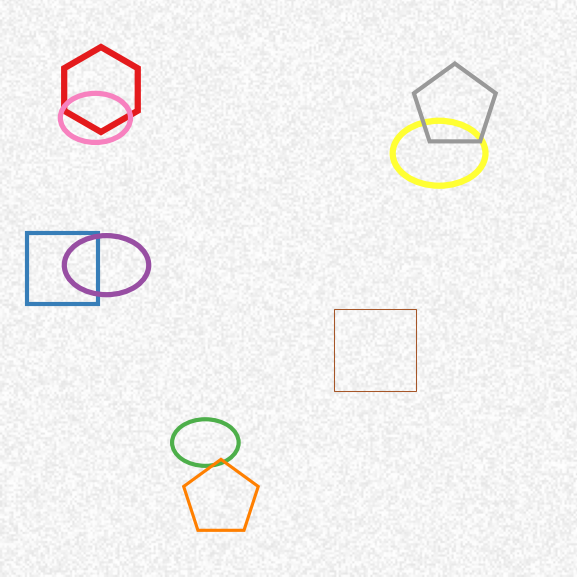[{"shape": "hexagon", "thickness": 3, "radius": 0.37, "center": [0.175, 0.844]}, {"shape": "square", "thickness": 2, "radius": 0.31, "center": [0.109, 0.535]}, {"shape": "oval", "thickness": 2, "radius": 0.29, "center": [0.356, 0.233]}, {"shape": "oval", "thickness": 2.5, "radius": 0.37, "center": [0.184, 0.54]}, {"shape": "pentagon", "thickness": 1.5, "radius": 0.34, "center": [0.383, 0.136]}, {"shape": "oval", "thickness": 3, "radius": 0.4, "center": [0.76, 0.734]}, {"shape": "square", "thickness": 0.5, "radius": 0.35, "center": [0.649, 0.393]}, {"shape": "oval", "thickness": 2.5, "radius": 0.3, "center": [0.165, 0.795]}, {"shape": "pentagon", "thickness": 2, "radius": 0.37, "center": [0.788, 0.815]}]